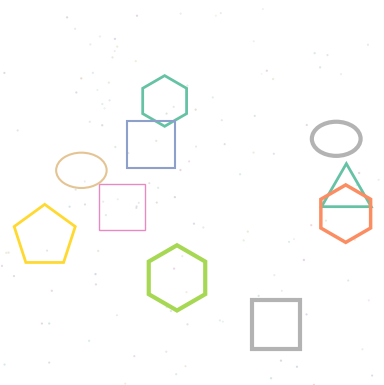[{"shape": "triangle", "thickness": 2, "radius": 0.37, "center": [0.9, 0.5]}, {"shape": "hexagon", "thickness": 2, "radius": 0.33, "center": [0.428, 0.738]}, {"shape": "hexagon", "thickness": 2.5, "radius": 0.37, "center": [0.898, 0.445]}, {"shape": "square", "thickness": 1.5, "radius": 0.31, "center": [0.392, 0.625]}, {"shape": "square", "thickness": 1, "radius": 0.3, "center": [0.317, 0.461]}, {"shape": "hexagon", "thickness": 3, "radius": 0.42, "center": [0.46, 0.278]}, {"shape": "pentagon", "thickness": 2, "radius": 0.42, "center": [0.116, 0.386]}, {"shape": "oval", "thickness": 1.5, "radius": 0.33, "center": [0.211, 0.558]}, {"shape": "oval", "thickness": 3, "radius": 0.32, "center": [0.873, 0.639]}, {"shape": "square", "thickness": 3, "radius": 0.31, "center": [0.717, 0.157]}]